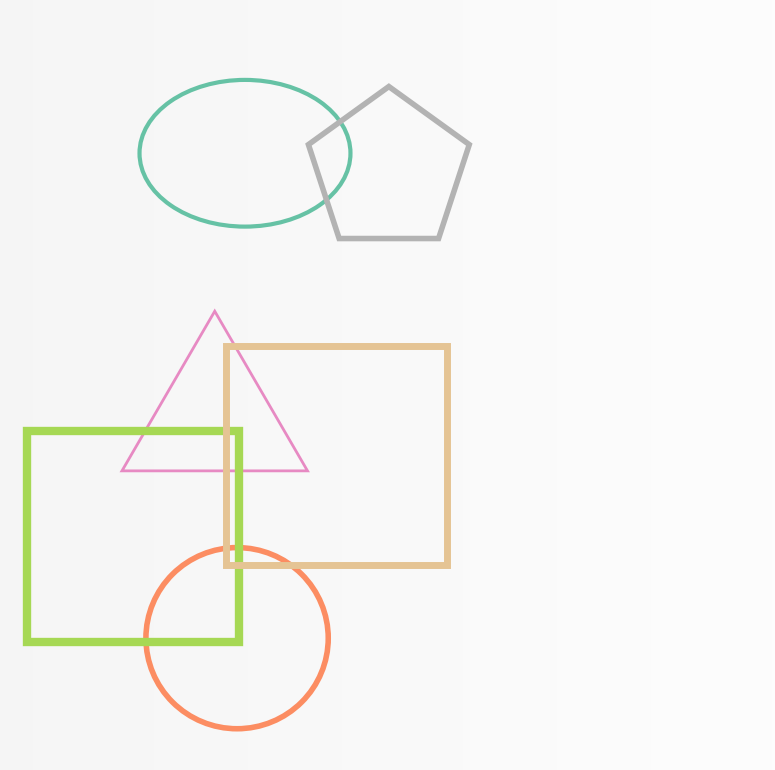[{"shape": "oval", "thickness": 1.5, "radius": 0.68, "center": [0.316, 0.801]}, {"shape": "circle", "thickness": 2, "radius": 0.59, "center": [0.306, 0.171]}, {"shape": "triangle", "thickness": 1, "radius": 0.69, "center": [0.277, 0.458]}, {"shape": "square", "thickness": 3, "radius": 0.69, "center": [0.172, 0.303]}, {"shape": "square", "thickness": 2.5, "radius": 0.71, "center": [0.435, 0.409]}, {"shape": "pentagon", "thickness": 2, "radius": 0.55, "center": [0.502, 0.778]}]